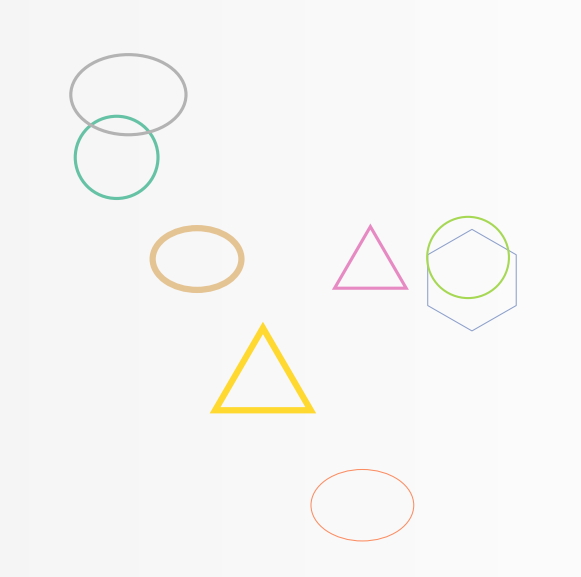[{"shape": "circle", "thickness": 1.5, "radius": 0.36, "center": [0.201, 0.727]}, {"shape": "oval", "thickness": 0.5, "radius": 0.44, "center": [0.623, 0.124]}, {"shape": "hexagon", "thickness": 0.5, "radius": 0.44, "center": [0.812, 0.514]}, {"shape": "triangle", "thickness": 1.5, "radius": 0.36, "center": [0.637, 0.536]}, {"shape": "circle", "thickness": 1, "radius": 0.35, "center": [0.805, 0.553]}, {"shape": "triangle", "thickness": 3, "radius": 0.48, "center": [0.452, 0.336]}, {"shape": "oval", "thickness": 3, "radius": 0.38, "center": [0.339, 0.551]}, {"shape": "oval", "thickness": 1.5, "radius": 0.5, "center": [0.221, 0.835]}]